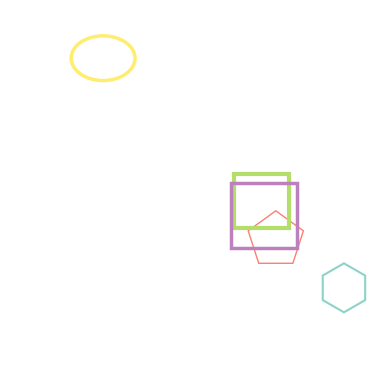[{"shape": "hexagon", "thickness": 1.5, "radius": 0.32, "center": [0.893, 0.252]}, {"shape": "pentagon", "thickness": 1, "radius": 0.38, "center": [0.716, 0.377]}, {"shape": "square", "thickness": 3, "radius": 0.35, "center": [0.679, 0.477]}, {"shape": "square", "thickness": 2.5, "radius": 0.42, "center": [0.686, 0.44]}, {"shape": "oval", "thickness": 2.5, "radius": 0.41, "center": [0.268, 0.849]}]